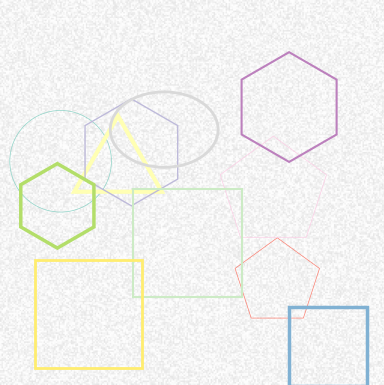[{"shape": "circle", "thickness": 0.5, "radius": 0.66, "center": [0.157, 0.581]}, {"shape": "triangle", "thickness": 3, "radius": 0.66, "center": [0.306, 0.568]}, {"shape": "hexagon", "thickness": 1, "radius": 0.69, "center": [0.341, 0.604]}, {"shape": "pentagon", "thickness": 0.5, "radius": 0.58, "center": [0.72, 0.267]}, {"shape": "square", "thickness": 2.5, "radius": 0.51, "center": [0.852, 0.1]}, {"shape": "hexagon", "thickness": 2.5, "radius": 0.55, "center": [0.149, 0.465]}, {"shape": "pentagon", "thickness": 0.5, "radius": 0.73, "center": [0.71, 0.501]}, {"shape": "oval", "thickness": 2, "radius": 0.7, "center": [0.426, 0.663]}, {"shape": "hexagon", "thickness": 1.5, "radius": 0.71, "center": [0.751, 0.722]}, {"shape": "square", "thickness": 1.5, "radius": 0.7, "center": [0.487, 0.368]}, {"shape": "square", "thickness": 2, "radius": 0.7, "center": [0.23, 0.184]}]